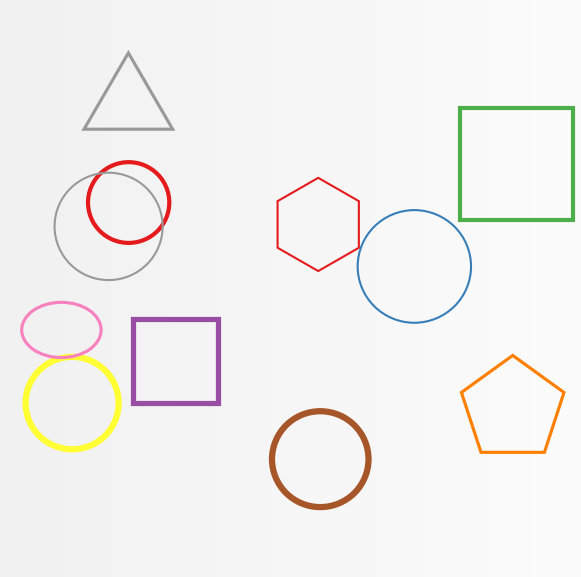[{"shape": "hexagon", "thickness": 1, "radius": 0.4, "center": [0.547, 0.61]}, {"shape": "circle", "thickness": 2, "radius": 0.35, "center": [0.221, 0.648]}, {"shape": "circle", "thickness": 1, "radius": 0.49, "center": [0.713, 0.538]}, {"shape": "square", "thickness": 2, "radius": 0.49, "center": [0.888, 0.716]}, {"shape": "square", "thickness": 2.5, "radius": 0.37, "center": [0.302, 0.374]}, {"shape": "pentagon", "thickness": 1.5, "radius": 0.46, "center": [0.882, 0.291]}, {"shape": "circle", "thickness": 3, "radius": 0.4, "center": [0.124, 0.301]}, {"shape": "circle", "thickness": 3, "radius": 0.42, "center": [0.551, 0.204]}, {"shape": "oval", "thickness": 1.5, "radius": 0.34, "center": [0.106, 0.428]}, {"shape": "triangle", "thickness": 1.5, "radius": 0.44, "center": [0.221, 0.819]}, {"shape": "circle", "thickness": 1, "radius": 0.46, "center": [0.187, 0.607]}]